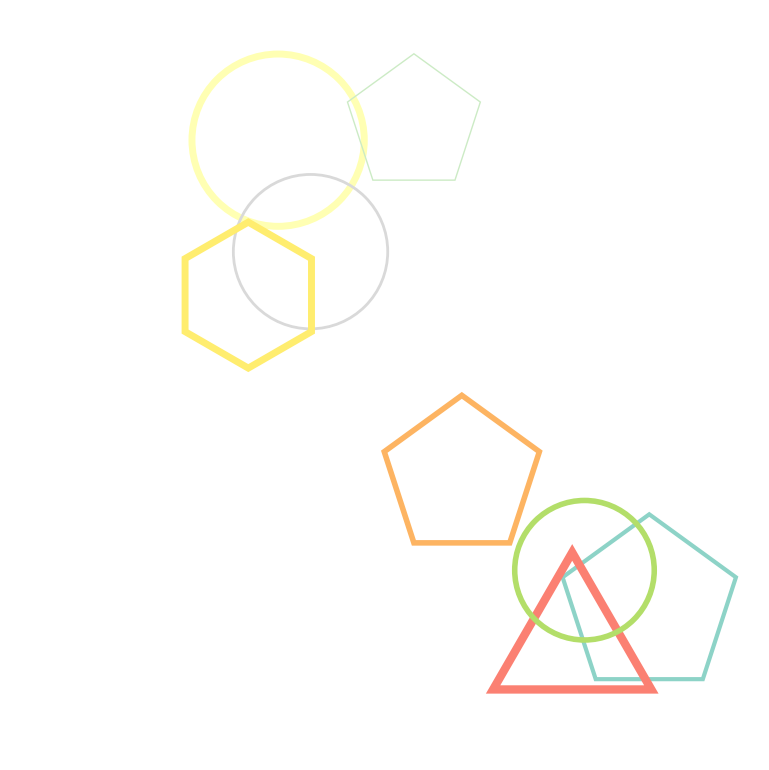[{"shape": "pentagon", "thickness": 1.5, "radius": 0.59, "center": [0.843, 0.214]}, {"shape": "circle", "thickness": 2.5, "radius": 0.56, "center": [0.361, 0.818]}, {"shape": "triangle", "thickness": 3, "radius": 0.59, "center": [0.743, 0.164]}, {"shape": "pentagon", "thickness": 2, "radius": 0.53, "center": [0.6, 0.381]}, {"shape": "circle", "thickness": 2, "radius": 0.45, "center": [0.759, 0.259]}, {"shape": "circle", "thickness": 1, "radius": 0.5, "center": [0.403, 0.673]}, {"shape": "pentagon", "thickness": 0.5, "radius": 0.45, "center": [0.538, 0.839]}, {"shape": "hexagon", "thickness": 2.5, "radius": 0.47, "center": [0.322, 0.617]}]